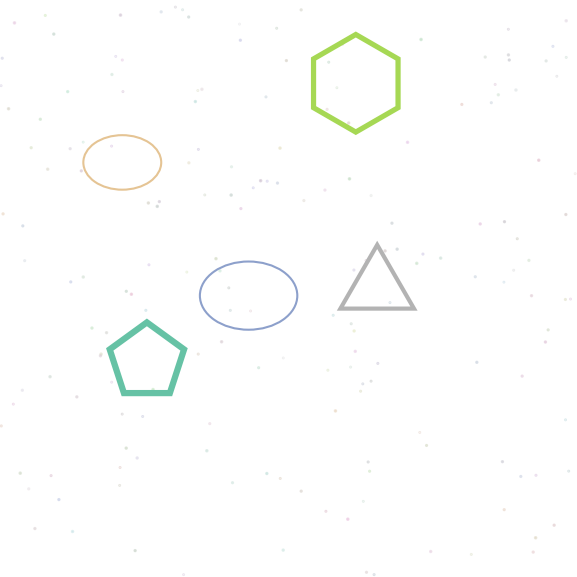[{"shape": "pentagon", "thickness": 3, "radius": 0.34, "center": [0.254, 0.373]}, {"shape": "oval", "thickness": 1, "radius": 0.42, "center": [0.43, 0.487]}, {"shape": "hexagon", "thickness": 2.5, "radius": 0.42, "center": [0.616, 0.855]}, {"shape": "oval", "thickness": 1, "radius": 0.34, "center": [0.212, 0.718]}, {"shape": "triangle", "thickness": 2, "radius": 0.37, "center": [0.653, 0.502]}]